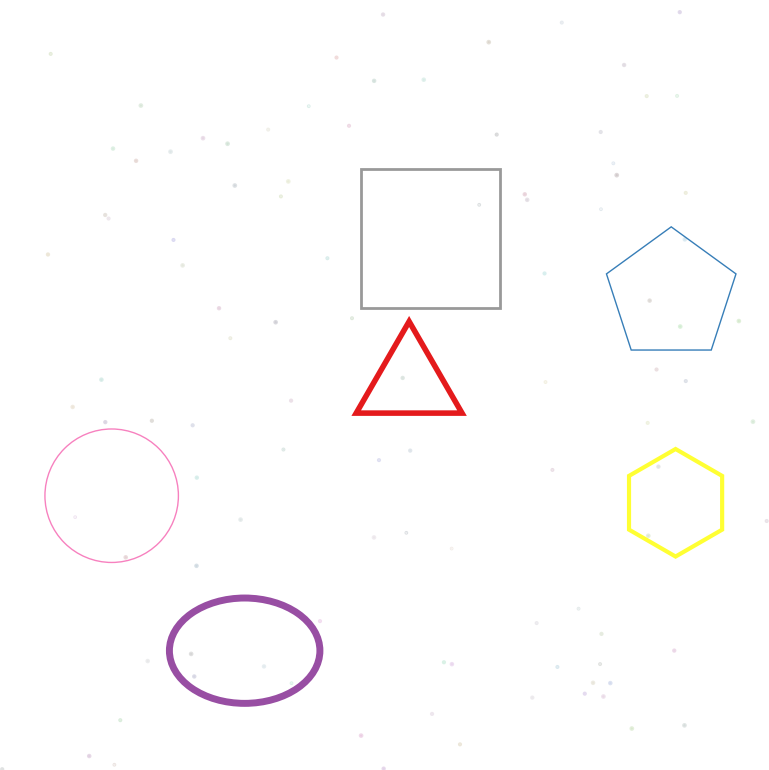[{"shape": "triangle", "thickness": 2, "radius": 0.4, "center": [0.531, 0.503]}, {"shape": "pentagon", "thickness": 0.5, "radius": 0.44, "center": [0.872, 0.617]}, {"shape": "oval", "thickness": 2.5, "radius": 0.49, "center": [0.318, 0.155]}, {"shape": "hexagon", "thickness": 1.5, "radius": 0.35, "center": [0.877, 0.347]}, {"shape": "circle", "thickness": 0.5, "radius": 0.43, "center": [0.145, 0.356]}, {"shape": "square", "thickness": 1, "radius": 0.45, "center": [0.559, 0.69]}]